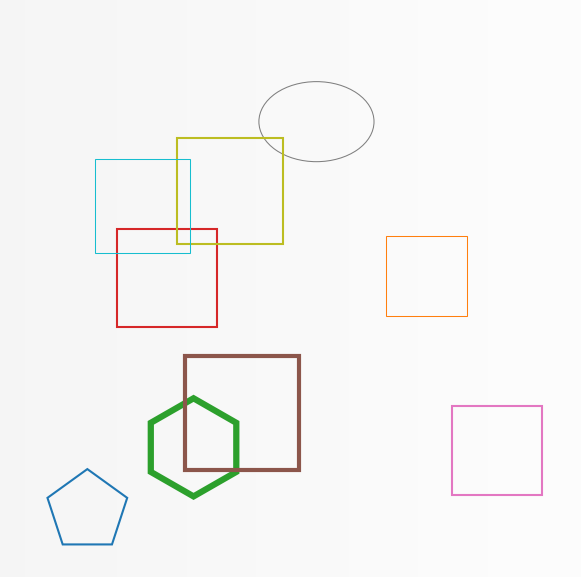[{"shape": "pentagon", "thickness": 1, "radius": 0.36, "center": [0.15, 0.115]}, {"shape": "square", "thickness": 0.5, "radius": 0.35, "center": [0.734, 0.522]}, {"shape": "hexagon", "thickness": 3, "radius": 0.42, "center": [0.333, 0.225]}, {"shape": "square", "thickness": 1, "radius": 0.43, "center": [0.287, 0.518]}, {"shape": "square", "thickness": 2, "radius": 0.49, "center": [0.416, 0.284]}, {"shape": "square", "thickness": 1, "radius": 0.39, "center": [0.855, 0.219]}, {"shape": "oval", "thickness": 0.5, "radius": 0.5, "center": [0.544, 0.788]}, {"shape": "square", "thickness": 1, "radius": 0.46, "center": [0.396, 0.668]}, {"shape": "square", "thickness": 0.5, "radius": 0.41, "center": [0.245, 0.642]}]